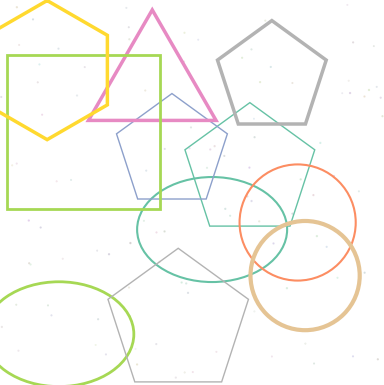[{"shape": "oval", "thickness": 1.5, "radius": 0.97, "center": [0.551, 0.404]}, {"shape": "pentagon", "thickness": 1, "radius": 0.89, "center": [0.649, 0.556]}, {"shape": "circle", "thickness": 1.5, "radius": 0.75, "center": [0.773, 0.422]}, {"shape": "pentagon", "thickness": 1, "radius": 0.76, "center": [0.447, 0.606]}, {"shape": "triangle", "thickness": 2.5, "radius": 0.96, "center": [0.395, 0.783]}, {"shape": "square", "thickness": 2, "radius": 1.0, "center": [0.217, 0.657]}, {"shape": "oval", "thickness": 2, "radius": 0.97, "center": [0.153, 0.132]}, {"shape": "hexagon", "thickness": 2.5, "radius": 0.9, "center": [0.122, 0.818]}, {"shape": "circle", "thickness": 3, "radius": 0.71, "center": [0.792, 0.284]}, {"shape": "pentagon", "thickness": 2.5, "radius": 0.74, "center": [0.706, 0.798]}, {"shape": "pentagon", "thickness": 1, "radius": 0.96, "center": [0.463, 0.163]}]